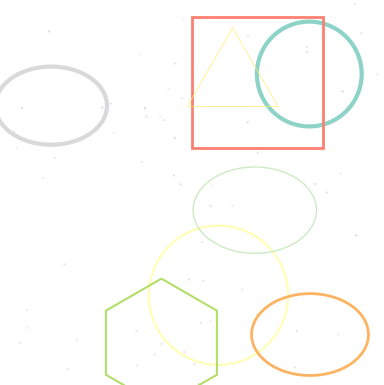[{"shape": "circle", "thickness": 3, "radius": 0.68, "center": [0.803, 0.808]}, {"shape": "circle", "thickness": 1.5, "radius": 0.9, "center": [0.567, 0.233]}, {"shape": "square", "thickness": 2, "radius": 0.85, "center": [0.668, 0.785]}, {"shape": "oval", "thickness": 2, "radius": 0.76, "center": [0.805, 0.131]}, {"shape": "hexagon", "thickness": 1.5, "radius": 0.83, "center": [0.419, 0.11]}, {"shape": "oval", "thickness": 3, "radius": 0.72, "center": [0.133, 0.726]}, {"shape": "oval", "thickness": 1, "radius": 0.8, "center": [0.662, 0.454]}, {"shape": "triangle", "thickness": 0.5, "radius": 0.68, "center": [0.604, 0.792]}]